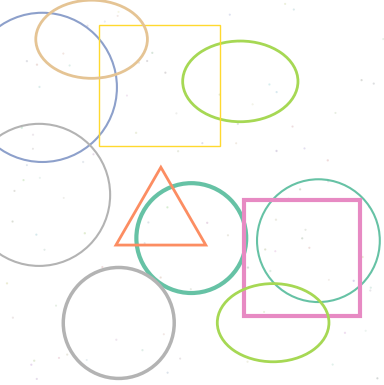[{"shape": "circle", "thickness": 3, "radius": 0.71, "center": [0.497, 0.382]}, {"shape": "circle", "thickness": 1.5, "radius": 0.8, "center": [0.827, 0.375]}, {"shape": "triangle", "thickness": 2, "radius": 0.67, "center": [0.418, 0.431]}, {"shape": "circle", "thickness": 1.5, "radius": 0.97, "center": [0.11, 0.773]}, {"shape": "square", "thickness": 3, "radius": 0.75, "center": [0.785, 0.329]}, {"shape": "oval", "thickness": 2, "radius": 0.73, "center": [0.709, 0.162]}, {"shape": "oval", "thickness": 2, "radius": 0.75, "center": [0.624, 0.789]}, {"shape": "square", "thickness": 1, "radius": 0.78, "center": [0.414, 0.778]}, {"shape": "oval", "thickness": 2, "radius": 0.72, "center": [0.238, 0.898]}, {"shape": "circle", "thickness": 2.5, "radius": 0.72, "center": [0.308, 0.161]}, {"shape": "circle", "thickness": 1.5, "radius": 0.92, "center": [0.102, 0.494]}]